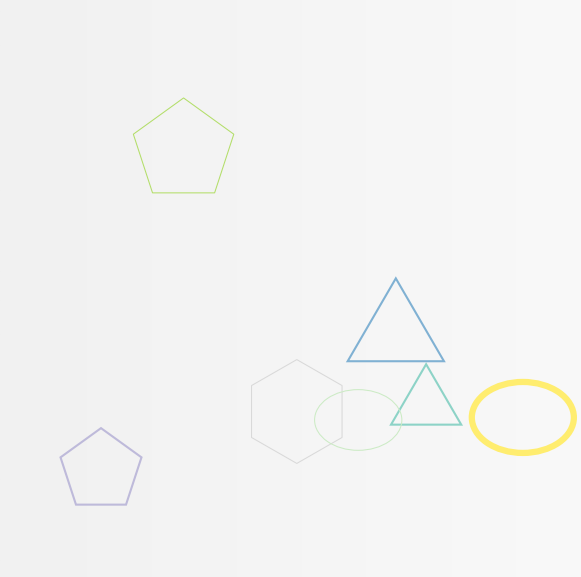[{"shape": "triangle", "thickness": 1, "radius": 0.35, "center": [0.733, 0.299]}, {"shape": "pentagon", "thickness": 1, "radius": 0.37, "center": [0.174, 0.185]}, {"shape": "triangle", "thickness": 1, "radius": 0.48, "center": [0.681, 0.421]}, {"shape": "pentagon", "thickness": 0.5, "radius": 0.45, "center": [0.316, 0.739]}, {"shape": "hexagon", "thickness": 0.5, "radius": 0.45, "center": [0.511, 0.287]}, {"shape": "oval", "thickness": 0.5, "radius": 0.38, "center": [0.616, 0.272]}, {"shape": "oval", "thickness": 3, "radius": 0.44, "center": [0.9, 0.276]}]